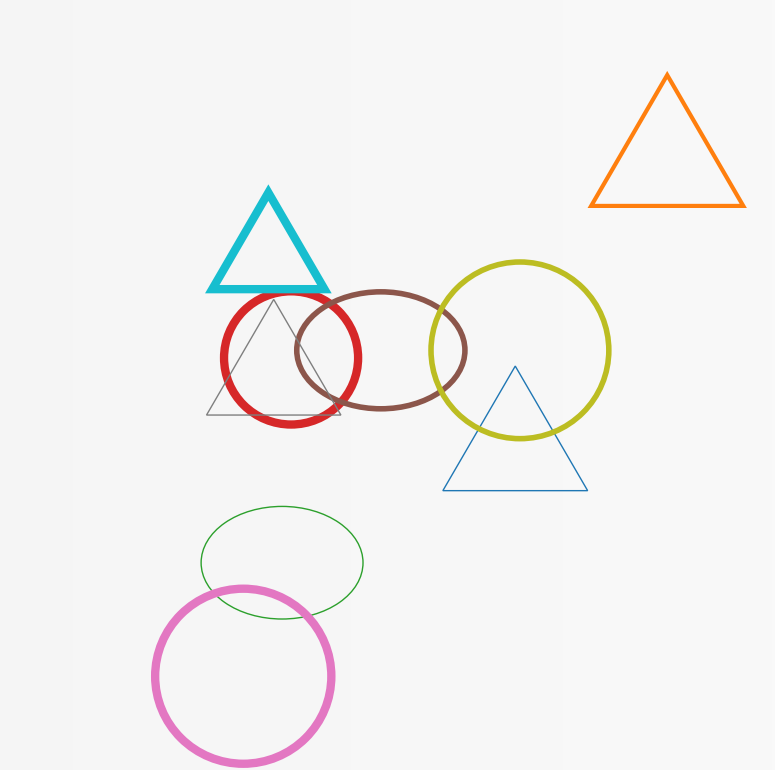[{"shape": "triangle", "thickness": 0.5, "radius": 0.54, "center": [0.665, 0.417]}, {"shape": "triangle", "thickness": 1.5, "radius": 0.57, "center": [0.861, 0.789]}, {"shape": "oval", "thickness": 0.5, "radius": 0.52, "center": [0.364, 0.269]}, {"shape": "circle", "thickness": 3, "radius": 0.43, "center": [0.376, 0.535]}, {"shape": "oval", "thickness": 2, "radius": 0.54, "center": [0.491, 0.545]}, {"shape": "circle", "thickness": 3, "radius": 0.57, "center": [0.314, 0.122]}, {"shape": "triangle", "thickness": 0.5, "radius": 0.5, "center": [0.353, 0.511]}, {"shape": "circle", "thickness": 2, "radius": 0.57, "center": [0.671, 0.545]}, {"shape": "triangle", "thickness": 3, "radius": 0.42, "center": [0.346, 0.666]}]